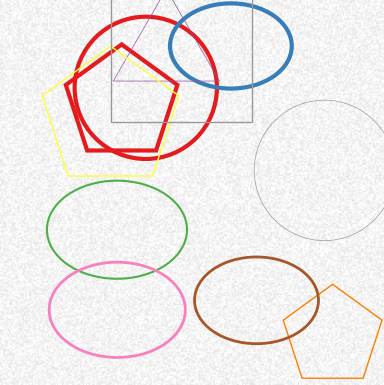[{"shape": "pentagon", "thickness": 3, "radius": 0.76, "center": [0.316, 0.732]}, {"shape": "circle", "thickness": 3, "radius": 0.92, "center": [0.379, 0.772]}, {"shape": "oval", "thickness": 3, "radius": 0.79, "center": [0.6, 0.881]}, {"shape": "oval", "thickness": 1.5, "radius": 0.91, "center": [0.304, 0.403]}, {"shape": "triangle", "thickness": 0.5, "radius": 0.8, "center": [0.432, 0.869]}, {"shape": "pentagon", "thickness": 1, "radius": 0.67, "center": [0.864, 0.127]}, {"shape": "pentagon", "thickness": 1, "radius": 0.93, "center": [0.287, 0.694]}, {"shape": "oval", "thickness": 2, "radius": 0.8, "center": [0.666, 0.22]}, {"shape": "oval", "thickness": 2, "radius": 0.88, "center": [0.305, 0.195]}, {"shape": "circle", "thickness": 0.5, "radius": 0.91, "center": [0.843, 0.557]}, {"shape": "square", "thickness": 1, "radius": 0.91, "center": [0.472, 0.866]}]